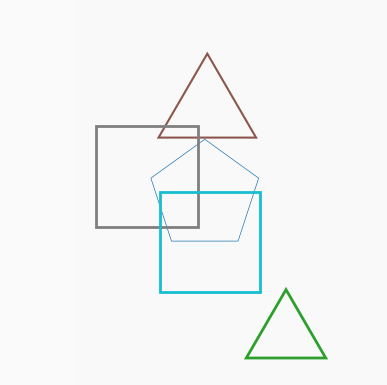[{"shape": "pentagon", "thickness": 0.5, "radius": 0.73, "center": [0.528, 0.492]}, {"shape": "triangle", "thickness": 2, "radius": 0.59, "center": [0.738, 0.129]}, {"shape": "triangle", "thickness": 1.5, "radius": 0.73, "center": [0.535, 0.715]}, {"shape": "square", "thickness": 2, "radius": 0.66, "center": [0.379, 0.541]}, {"shape": "square", "thickness": 2, "radius": 0.65, "center": [0.542, 0.372]}]